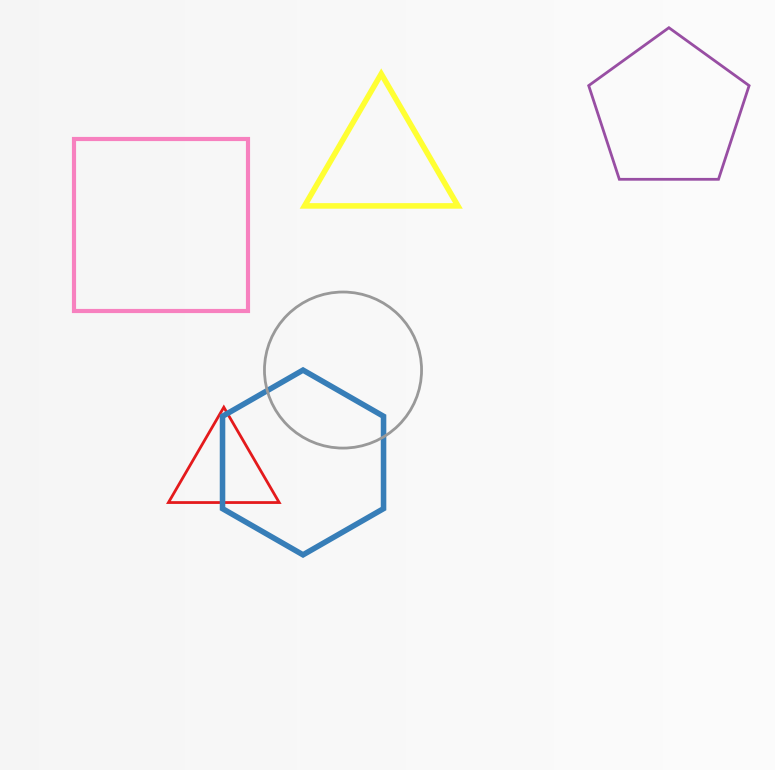[{"shape": "triangle", "thickness": 1, "radius": 0.41, "center": [0.289, 0.389]}, {"shape": "hexagon", "thickness": 2, "radius": 0.6, "center": [0.391, 0.399]}, {"shape": "pentagon", "thickness": 1, "radius": 0.54, "center": [0.863, 0.855]}, {"shape": "triangle", "thickness": 2, "radius": 0.57, "center": [0.492, 0.79]}, {"shape": "square", "thickness": 1.5, "radius": 0.56, "center": [0.208, 0.708]}, {"shape": "circle", "thickness": 1, "radius": 0.51, "center": [0.443, 0.519]}]